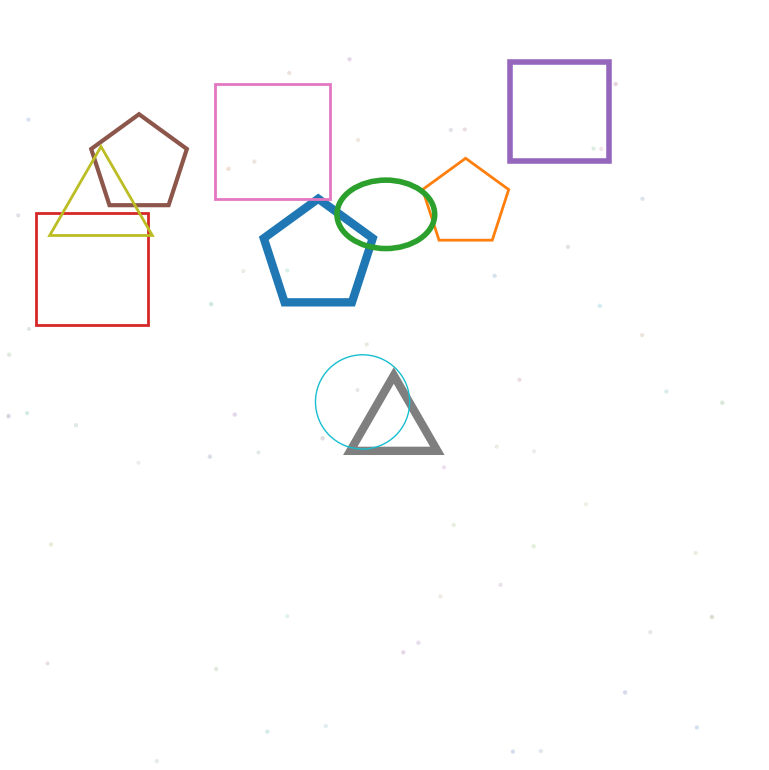[{"shape": "pentagon", "thickness": 3, "radius": 0.37, "center": [0.413, 0.668]}, {"shape": "pentagon", "thickness": 1, "radius": 0.29, "center": [0.605, 0.736]}, {"shape": "oval", "thickness": 2, "radius": 0.32, "center": [0.501, 0.722]}, {"shape": "square", "thickness": 1, "radius": 0.36, "center": [0.119, 0.651]}, {"shape": "square", "thickness": 2, "radius": 0.32, "center": [0.727, 0.855]}, {"shape": "pentagon", "thickness": 1.5, "radius": 0.33, "center": [0.181, 0.786]}, {"shape": "square", "thickness": 1, "radius": 0.37, "center": [0.354, 0.817]}, {"shape": "triangle", "thickness": 3, "radius": 0.33, "center": [0.511, 0.447]}, {"shape": "triangle", "thickness": 1, "radius": 0.38, "center": [0.131, 0.733]}, {"shape": "circle", "thickness": 0.5, "radius": 0.31, "center": [0.471, 0.478]}]